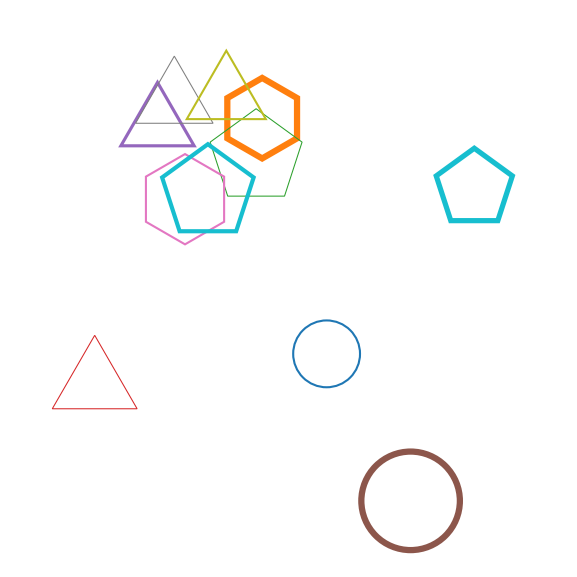[{"shape": "circle", "thickness": 1, "radius": 0.29, "center": [0.566, 0.386]}, {"shape": "hexagon", "thickness": 3, "radius": 0.35, "center": [0.454, 0.794]}, {"shape": "pentagon", "thickness": 0.5, "radius": 0.42, "center": [0.443, 0.727]}, {"shape": "triangle", "thickness": 0.5, "radius": 0.42, "center": [0.164, 0.334]}, {"shape": "triangle", "thickness": 1.5, "radius": 0.37, "center": [0.273, 0.783]}, {"shape": "circle", "thickness": 3, "radius": 0.43, "center": [0.711, 0.132]}, {"shape": "hexagon", "thickness": 1, "radius": 0.39, "center": [0.32, 0.654]}, {"shape": "triangle", "thickness": 0.5, "radius": 0.39, "center": [0.302, 0.824]}, {"shape": "triangle", "thickness": 1, "radius": 0.4, "center": [0.392, 0.832]}, {"shape": "pentagon", "thickness": 2.5, "radius": 0.35, "center": [0.821, 0.673]}, {"shape": "pentagon", "thickness": 2, "radius": 0.42, "center": [0.36, 0.666]}]